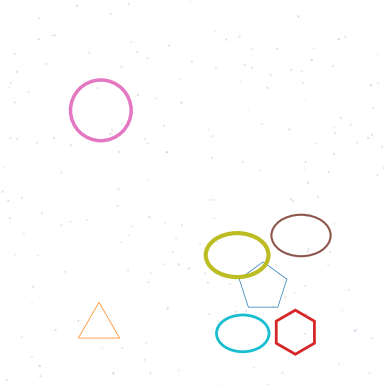[{"shape": "pentagon", "thickness": 0.5, "radius": 0.33, "center": [0.683, 0.255]}, {"shape": "triangle", "thickness": 0.5, "radius": 0.31, "center": [0.257, 0.153]}, {"shape": "hexagon", "thickness": 2, "radius": 0.29, "center": [0.767, 0.137]}, {"shape": "oval", "thickness": 1.5, "radius": 0.38, "center": [0.782, 0.388]}, {"shape": "circle", "thickness": 2.5, "radius": 0.39, "center": [0.262, 0.713]}, {"shape": "oval", "thickness": 3, "radius": 0.41, "center": [0.616, 0.337]}, {"shape": "oval", "thickness": 2, "radius": 0.34, "center": [0.631, 0.134]}]